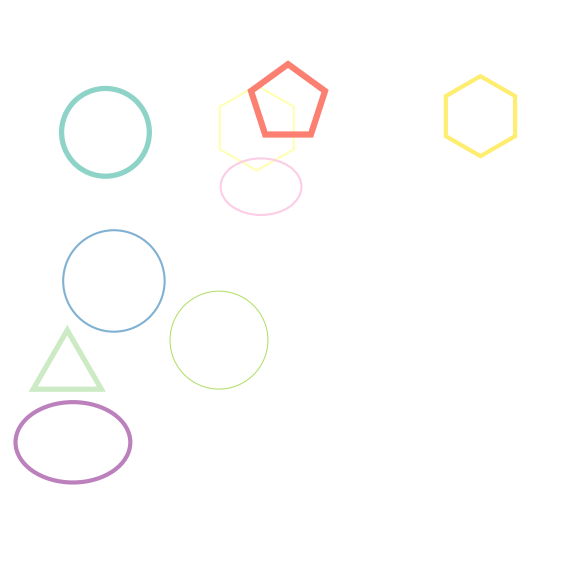[{"shape": "circle", "thickness": 2.5, "radius": 0.38, "center": [0.183, 0.77]}, {"shape": "hexagon", "thickness": 1, "radius": 0.37, "center": [0.445, 0.777]}, {"shape": "pentagon", "thickness": 3, "radius": 0.34, "center": [0.499, 0.821]}, {"shape": "circle", "thickness": 1, "radius": 0.44, "center": [0.197, 0.513]}, {"shape": "circle", "thickness": 0.5, "radius": 0.42, "center": [0.379, 0.41]}, {"shape": "oval", "thickness": 1, "radius": 0.35, "center": [0.452, 0.676]}, {"shape": "oval", "thickness": 2, "radius": 0.5, "center": [0.126, 0.233]}, {"shape": "triangle", "thickness": 2.5, "radius": 0.34, "center": [0.116, 0.359]}, {"shape": "hexagon", "thickness": 2, "radius": 0.35, "center": [0.832, 0.798]}]